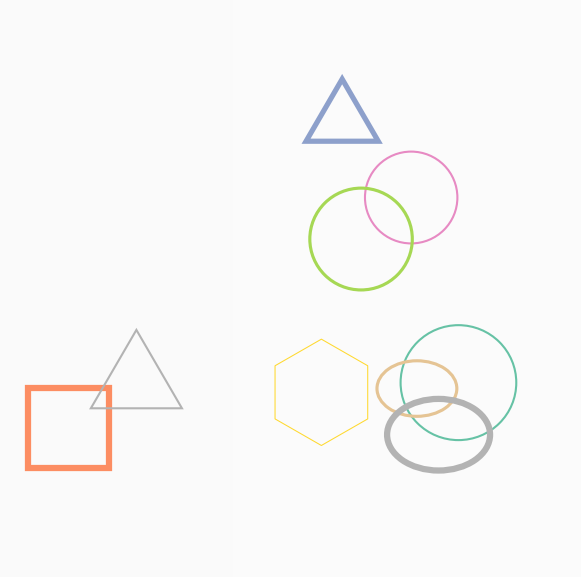[{"shape": "circle", "thickness": 1, "radius": 0.5, "center": [0.789, 0.337]}, {"shape": "square", "thickness": 3, "radius": 0.35, "center": [0.117, 0.258]}, {"shape": "triangle", "thickness": 2.5, "radius": 0.36, "center": [0.589, 0.79]}, {"shape": "circle", "thickness": 1, "radius": 0.4, "center": [0.707, 0.657]}, {"shape": "circle", "thickness": 1.5, "radius": 0.44, "center": [0.621, 0.585]}, {"shape": "hexagon", "thickness": 0.5, "radius": 0.46, "center": [0.553, 0.32]}, {"shape": "oval", "thickness": 1.5, "radius": 0.34, "center": [0.717, 0.326]}, {"shape": "oval", "thickness": 3, "radius": 0.44, "center": [0.755, 0.246]}, {"shape": "triangle", "thickness": 1, "radius": 0.45, "center": [0.235, 0.337]}]